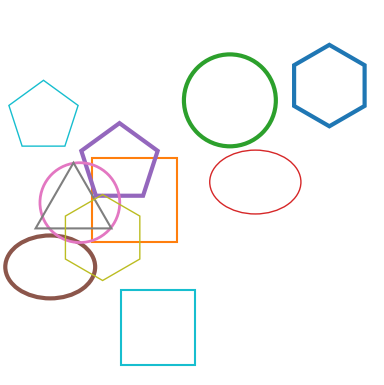[{"shape": "hexagon", "thickness": 3, "radius": 0.53, "center": [0.855, 0.778]}, {"shape": "square", "thickness": 1.5, "radius": 0.55, "center": [0.35, 0.481]}, {"shape": "circle", "thickness": 3, "radius": 0.6, "center": [0.597, 0.739]}, {"shape": "oval", "thickness": 1, "radius": 0.59, "center": [0.663, 0.527]}, {"shape": "pentagon", "thickness": 3, "radius": 0.52, "center": [0.31, 0.576]}, {"shape": "oval", "thickness": 3, "radius": 0.58, "center": [0.13, 0.307]}, {"shape": "circle", "thickness": 2, "radius": 0.52, "center": [0.207, 0.474]}, {"shape": "triangle", "thickness": 1.5, "radius": 0.57, "center": [0.191, 0.464]}, {"shape": "hexagon", "thickness": 1, "radius": 0.56, "center": [0.267, 0.383]}, {"shape": "pentagon", "thickness": 1, "radius": 0.47, "center": [0.113, 0.697]}, {"shape": "square", "thickness": 1.5, "radius": 0.48, "center": [0.41, 0.15]}]